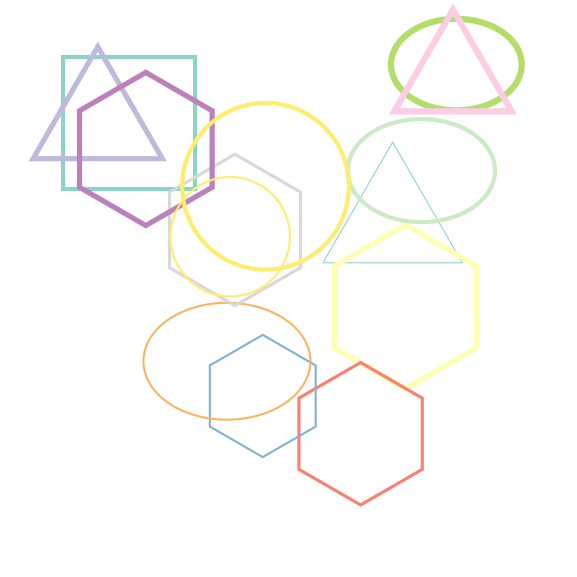[{"shape": "square", "thickness": 2, "radius": 0.57, "center": [0.223, 0.786]}, {"shape": "triangle", "thickness": 0.5, "radius": 0.7, "center": [0.68, 0.614]}, {"shape": "hexagon", "thickness": 2.5, "radius": 0.71, "center": [0.702, 0.468]}, {"shape": "triangle", "thickness": 2.5, "radius": 0.65, "center": [0.169, 0.789]}, {"shape": "hexagon", "thickness": 1.5, "radius": 0.62, "center": [0.624, 0.248]}, {"shape": "hexagon", "thickness": 1, "radius": 0.53, "center": [0.455, 0.313]}, {"shape": "oval", "thickness": 1, "radius": 0.72, "center": [0.393, 0.374]}, {"shape": "oval", "thickness": 3, "radius": 0.57, "center": [0.79, 0.887]}, {"shape": "triangle", "thickness": 3, "radius": 0.59, "center": [0.784, 0.865]}, {"shape": "hexagon", "thickness": 1.5, "radius": 0.65, "center": [0.407, 0.601]}, {"shape": "hexagon", "thickness": 2.5, "radius": 0.66, "center": [0.253, 0.741]}, {"shape": "oval", "thickness": 2, "radius": 0.64, "center": [0.73, 0.704]}, {"shape": "circle", "thickness": 2, "radius": 0.72, "center": [0.46, 0.677]}, {"shape": "circle", "thickness": 1, "radius": 0.52, "center": [0.399, 0.589]}]